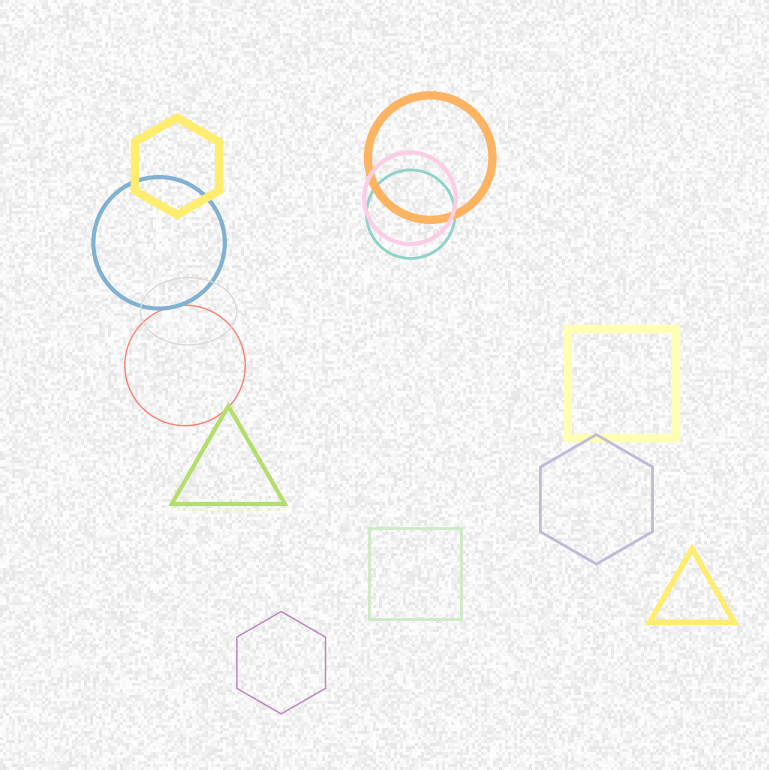[{"shape": "circle", "thickness": 1, "radius": 0.29, "center": [0.533, 0.722]}, {"shape": "square", "thickness": 3, "radius": 0.35, "center": [0.807, 0.502]}, {"shape": "hexagon", "thickness": 1, "radius": 0.42, "center": [0.775, 0.351]}, {"shape": "circle", "thickness": 0.5, "radius": 0.39, "center": [0.24, 0.525]}, {"shape": "circle", "thickness": 1.5, "radius": 0.43, "center": [0.207, 0.685]}, {"shape": "circle", "thickness": 3, "radius": 0.4, "center": [0.559, 0.795]}, {"shape": "triangle", "thickness": 1.5, "radius": 0.42, "center": [0.297, 0.388]}, {"shape": "circle", "thickness": 1.5, "radius": 0.3, "center": [0.532, 0.743]}, {"shape": "oval", "thickness": 0.5, "radius": 0.31, "center": [0.245, 0.596]}, {"shape": "hexagon", "thickness": 0.5, "radius": 0.33, "center": [0.365, 0.139]}, {"shape": "square", "thickness": 1, "radius": 0.3, "center": [0.539, 0.255]}, {"shape": "hexagon", "thickness": 3, "radius": 0.32, "center": [0.23, 0.784]}, {"shape": "triangle", "thickness": 2, "radius": 0.32, "center": [0.899, 0.224]}]